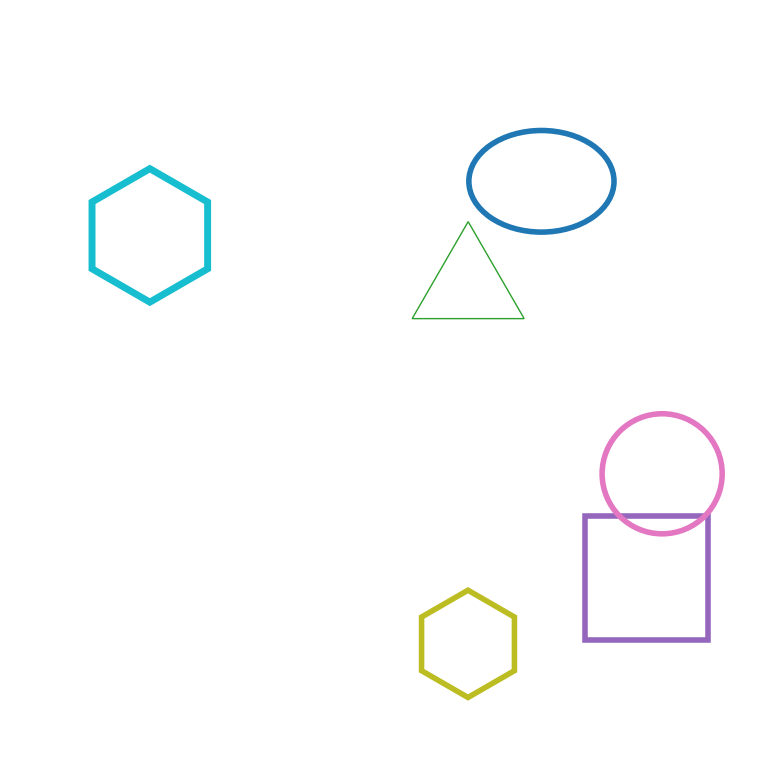[{"shape": "oval", "thickness": 2, "radius": 0.47, "center": [0.703, 0.765]}, {"shape": "triangle", "thickness": 0.5, "radius": 0.42, "center": [0.608, 0.628]}, {"shape": "square", "thickness": 2, "radius": 0.4, "center": [0.84, 0.249]}, {"shape": "circle", "thickness": 2, "radius": 0.39, "center": [0.86, 0.385]}, {"shape": "hexagon", "thickness": 2, "radius": 0.35, "center": [0.608, 0.164]}, {"shape": "hexagon", "thickness": 2.5, "radius": 0.43, "center": [0.195, 0.694]}]